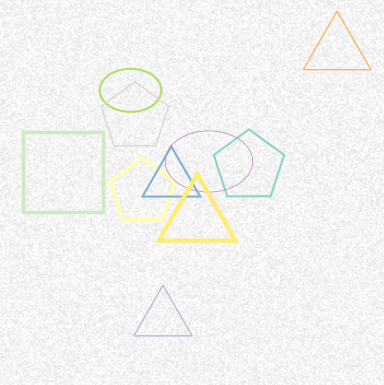[{"shape": "pentagon", "thickness": 1.5, "radius": 0.48, "center": [0.647, 0.568]}, {"shape": "pentagon", "thickness": 2.5, "radius": 0.44, "center": [0.37, 0.501]}, {"shape": "triangle", "thickness": 1, "radius": 0.44, "center": [0.423, 0.171]}, {"shape": "triangle", "thickness": 1.5, "radius": 0.43, "center": [0.445, 0.533]}, {"shape": "triangle", "thickness": 1, "radius": 0.51, "center": [0.876, 0.87]}, {"shape": "oval", "thickness": 1.5, "radius": 0.4, "center": [0.339, 0.765]}, {"shape": "pentagon", "thickness": 1, "radius": 0.46, "center": [0.35, 0.696]}, {"shape": "oval", "thickness": 0.5, "radius": 0.57, "center": [0.543, 0.581]}, {"shape": "square", "thickness": 2.5, "radius": 0.52, "center": [0.164, 0.554]}, {"shape": "triangle", "thickness": 3, "radius": 0.58, "center": [0.512, 0.432]}]